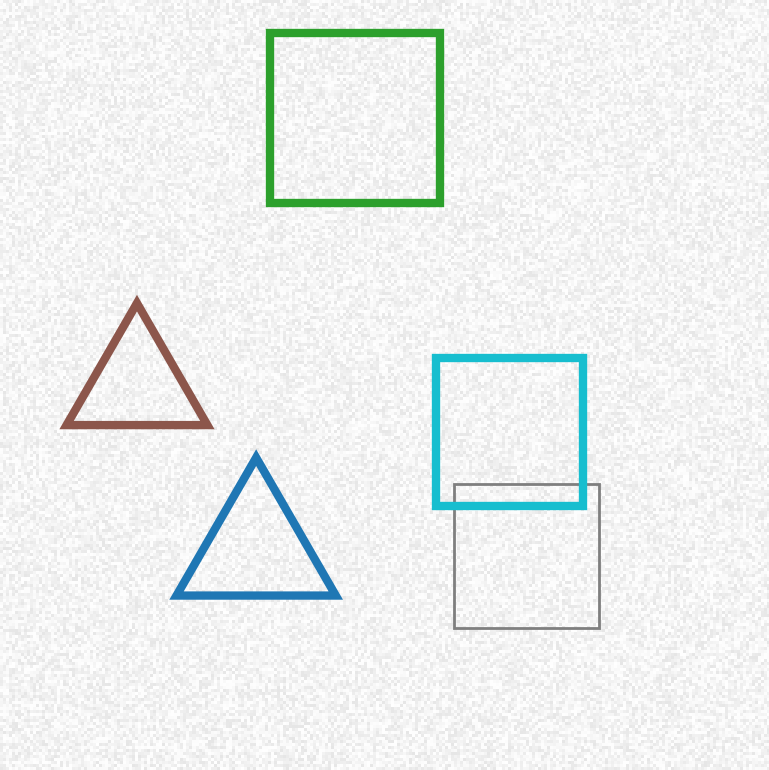[{"shape": "triangle", "thickness": 3, "radius": 0.6, "center": [0.333, 0.286]}, {"shape": "square", "thickness": 3, "radius": 0.55, "center": [0.461, 0.846]}, {"shape": "triangle", "thickness": 3, "radius": 0.53, "center": [0.178, 0.501]}, {"shape": "square", "thickness": 1, "radius": 0.47, "center": [0.684, 0.278]}, {"shape": "square", "thickness": 3, "radius": 0.48, "center": [0.662, 0.439]}]